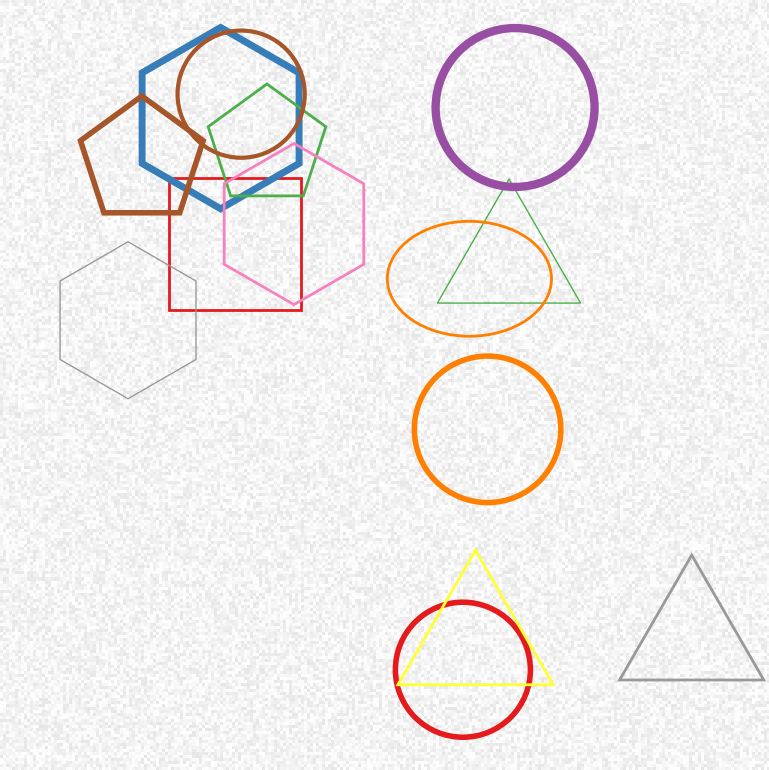[{"shape": "square", "thickness": 1, "radius": 0.43, "center": [0.305, 0.683]}, {"shape": "circle", "thickness": 2, "radius": 0.44, "center": [0.601, 0.13]}, {"shape": "hexagon", "thickness": 2.5, "radius": 0.59, "center": [0.286, 0.847]}, {"shape": "triangle", "thickness": 0.5, "radius": 0.54, "center": [0.661, 0.66]}, {"shape": "pentagon", "thickness": 1, "radius": 0.4, "center": [0.347, 0.811]}, {"shape": "circle", "thickness": 3, "radius": 0.52, "center": [0.669, 0.86]}, {"shape": "oval", "thickness": 1, "radius": 0.53, "center": [0.61, 0.638]}, {"shape": "circle", "thickness": 2, "radius": 0.48, "center": [0.633, 0.442]}, {"shape": "triangle", "thickness": 1, "radius": 0.58, "center": [0.618, 0.169]}, {"shape": "circle", "thickness": 1.5, "radius": 0.41, "center": [0.313, 0.878]}, {"shape": "pentagon", "thickness": 2, "radius": 0.42, "center": [0.184, 0.791]}, {"shape": "hexagon", "thickness": 1, "radius": 0.52, "center": [0.382, 0.709]}, {"shape": "hexagon", "thickness": 0.5, "radius": 0.51, "center": [0.166, 0.584]}, {"shape": "triangle", "thickness": 1, "radius": 0.54, "center": [0.898, 0.171]}]